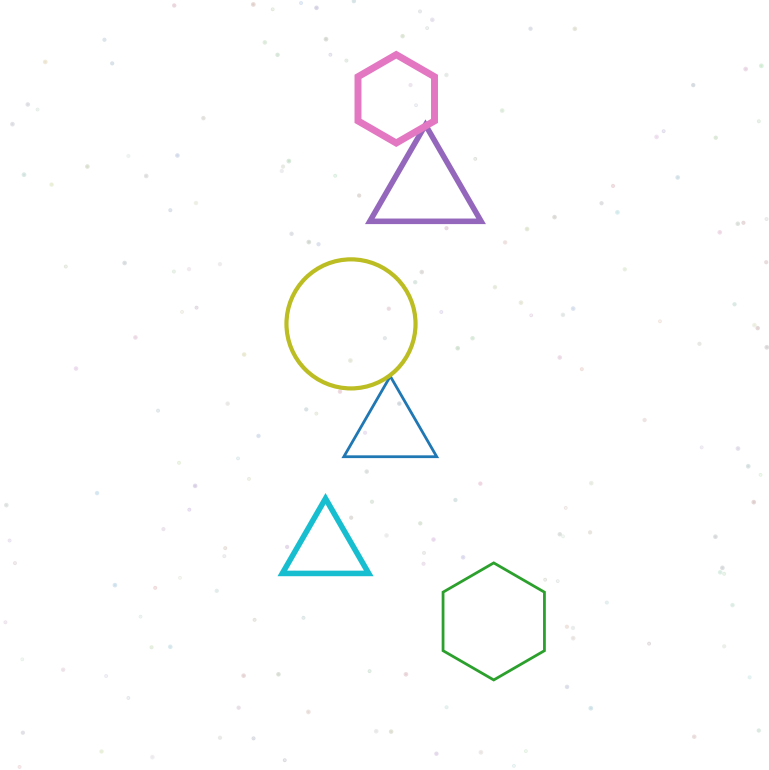[{"shape": "triangle", "thickness": 1, "radius": 0.35, "center": [0.507, 0.442]}, {"shape": "hexagon", "thickness": 1, "radius": 0.38, "center": [0.641, 0.193]}, {"shape": "triangle", "thickness": 2, "radius": 0.42, "center": [0.553, 0.754]}, {"shape": "hexagon", "thickness": 2.5, "radius": 0.29, "center": [0.515, 0.872]}, {"shape": "circle", "thickness": 1.5, "radius": 0.42, "center": [0.456, 0.579]}, {"shape": "triangle", "thickness": 2, "radius": 0.32, "center": [0.423, 0.288]}]